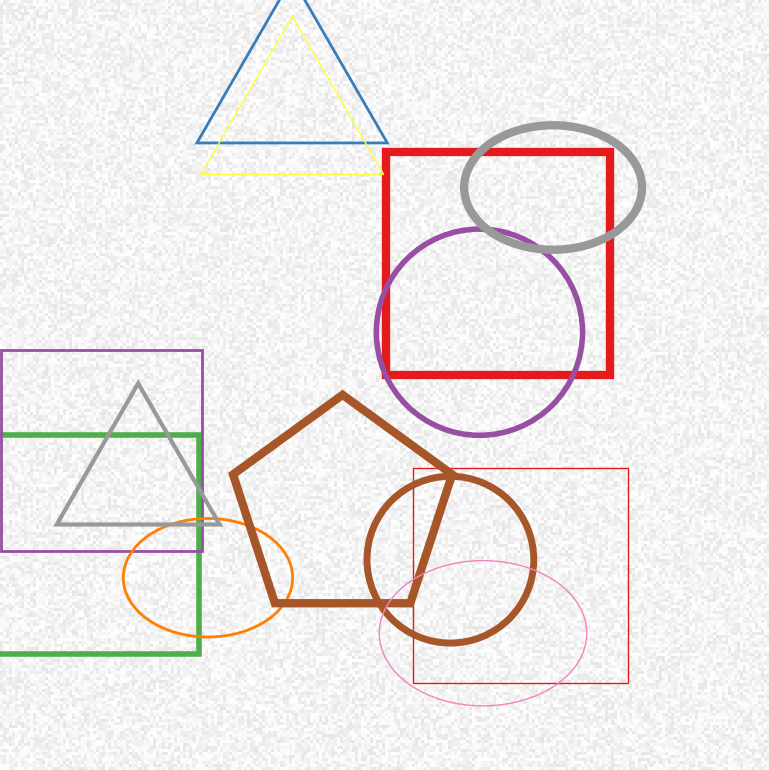[{"shape": "square", "thickness": 0.5, "radius": 0.7, "center": [0.676, 0.253]}, {"shape": "square", "thickness": 3, "radius": 0.73, "center": [0.647, 0.658]}, {"shape": "triangle", "thickness": 1, "radius": 0.71, "center": [0.379, 0.886]}, {"shape": "square", "thickness": 2, "radius": 0.71, "center": [0.116, 0.292]}, {"shape": "circle", "thickness": 2, "radius": 0.67, "center": [0.623, 0.569]}, {"shape": "square", "thickness": 1, "radius": 0.65, "center": [0.131, 0.415]}, {"shape": "oval", "thickness": 1, "radius": 0.55, "center": [0.27, 0.25]}, {"shape": "triangle", "thickness": 0.5, "radius": 0.69, "center": [0.38, 0.842]}, {"shape": "pentagon", "thickness": 3, "radius": 0.75, "center": [0.445, 0.338]}, {"shape": "circle", "thickness": 2.5, "radius": 0.54, "center": [0.585, 0.273]}, {"shape": "oval", "thickness": 0.5, "radius": 0.67, "center": [0.627, 0.178]}, {"shape": "oval", "thickness": 3, "radius": 0.58, "center": [0.718, 0.756]}, {"shape": "triangle", "thickness": 1.5, "radius": 0.61, "center": [0.179, 0.38]}]